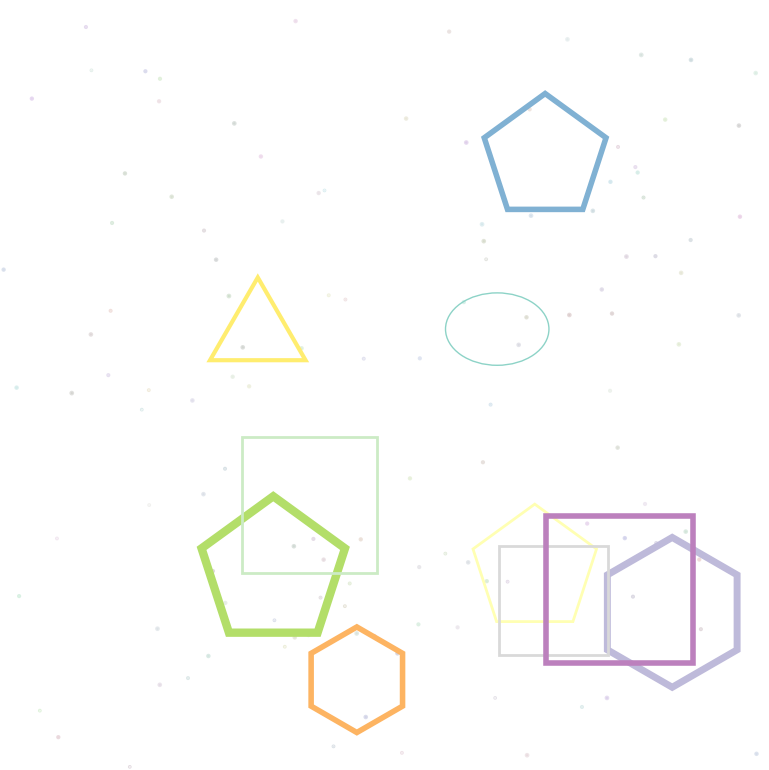[{"shape": "oval", "thickness": 0.5, "radius": 0.34, "center": [0.646, 0.573]}, {"shape": "pentagon", "thickness": 1, "radius": 0.42, "center": [0.694, 0.261]}, {"shape": "hexagon", "thickness": 2.5, "radius": 0.49, "center": [0.873, 0.205]}, {"shape": "pentagon", "thickness": 2, "radius": 0.42, "center": [0.708, 0.795]}, {"shape": "hexagon", "thickness": 2, "radius": 0.34, "center": [0.463, 0.117]}, {"shape": "pentagon", "thickness": 3, "radius": 0.49, "center": [0.355, 0.258]}, {"shape": "square", "thickness": 1, "radius": 0.35, "center": [0.719, 0.22]}, {"shape": "square", "thickness": 2, "radius": 0.48, "center": [0.804, 0.234]}, {"shape": "square", "thickness": 1, "radius": 0.44, "center": [0.402, 0.344]}, {"shape": "triangle", "thickness": 1.5, "radius": 0.36, "center": [0.335, 0.568]}]